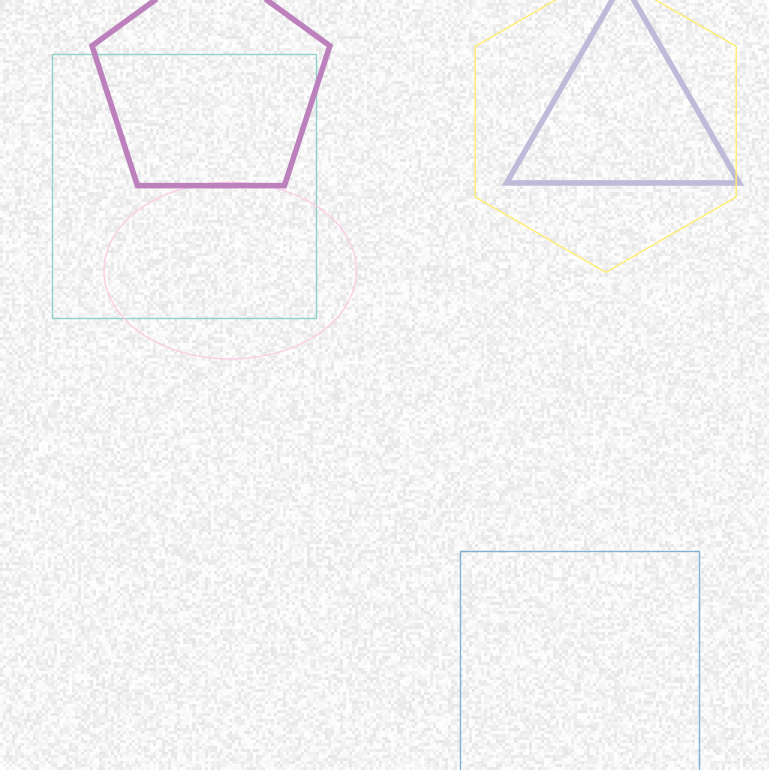[{"shape": "square", "thickness": 0.5, "radius": 0.86, "center": [0.239, 0.758]}, {"shape": "triangle", "thickness": 2, "radius": 0.87, "center": [0.809, 0.85]}, {"shape": "square", "thickness": 0.5, "radius": 0.78, "center": [0.753, 0.129]}, {"shape": "oval", "thickness": 0.5, "radius": 0.82, "center": [0.299, 0.649]}, {"shape": "pentagon", "thickness": 2, "radius": 0.81, "center": [0.274, 0.89]}, {"shape": "hexagon", "thickness": 0.5, "radius": 0.98, "center": [0.787, 0.842]}]